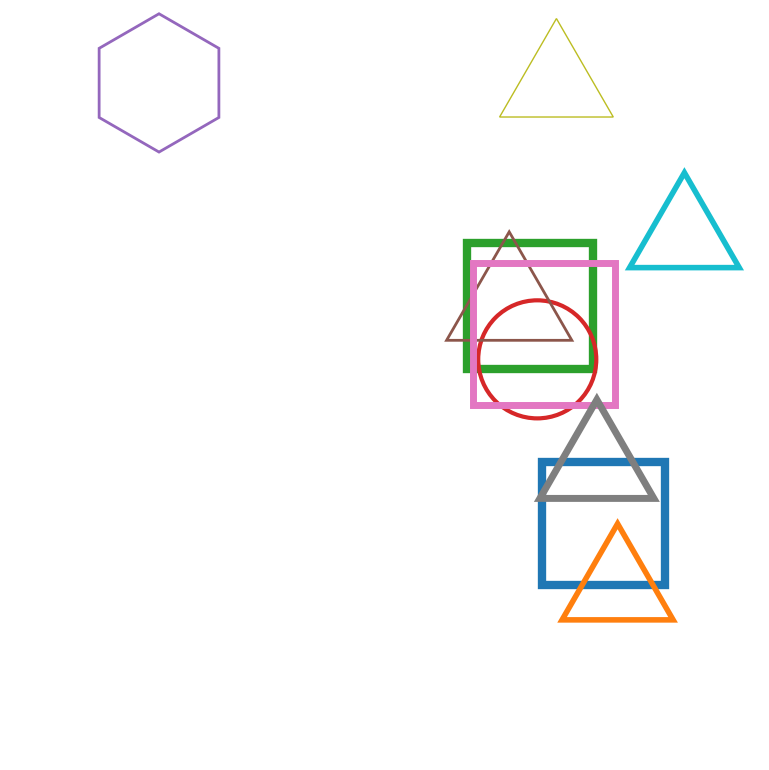[{"shape": "square", "thickness": 3, "radius": 0.4, "center": [0.784, 0.32]}, {"shape": "triangle", "thickness": 2, "radius": 0.42, "center": [0.802, 0.237]}, {"shape": "square", "thickness": 3, "radius": 0.41, "center": [0.688, 0.603]}, {"shape": "circle", "thickness": 1.5, "radius": 0.38, "center": [0.698, 0.533]}, {"shape": "hexagon", "thickness": 1, "radius": 0.45, "center": [0.207, 0.892]}, {"shape": "triangle", "thickness": 1, "radius": 0.47, "center": [0.661, 0.605]}, {"shape": "square", "thickness": 2.5, "radius": 0.46, "center": [0.707, 0.566]}, {"shape": "triangle", "thickness": 2.5, "radius": 0.43, "center": [0.775, 0.395]}, {"shape": "triangle", "thickness": 0.5, "radius": 0.43, "center": [0.723, 0.891]}, {"shape": "triangle", "thickness": 2, "radius": 0.41, "center": [0.889, 0.694]}]